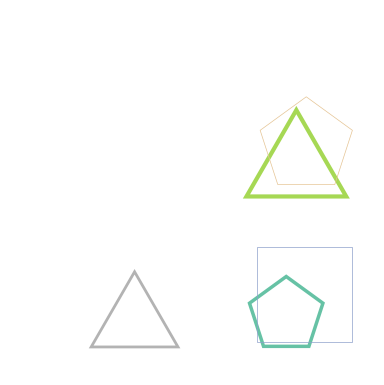[{"shape": "pentagon", "thickness": 2.5, "radius": 0.5, "center": [0.743, 0.182]}, {"shape": "square", "thickness": 0.5, "radius": 0.62, "center": [0.79, 0.236]}, {"shape": "triangle", "thickness": 3, "radius": 0.75, "center": [0.77, 0.565]}, {"shape": "pentagon", "thickness": 0.5, "radius": 0.63, "center": [0.796, 0.623]}, {"shape": "triangle", "thickness": 2, "radius": 0.65, "center": [0.35, 0.164]}]